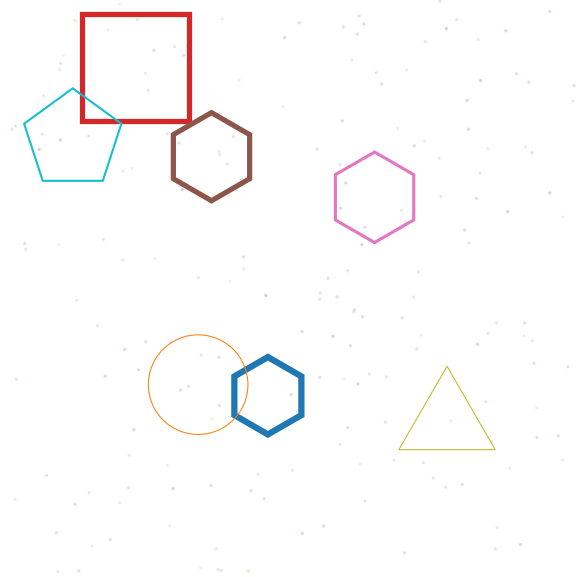[{"shape": "hexagon", "thickness": 3, "radius": 0.34, "center": [0.464, 0.314]}, {"shape": "circle", "thickness": 0.5, "radius": 0.43, "center": [0.343, 0.333]}, {"shape": "square", "thickness": 2.5, "radius": 0.46, "center": [0.235, 0.883]}, {"shape": "hexagon", "thickness": 2.5, "radius": 0.38, "center": [0.366, 0.728]}, {"shape": "hexagon", "thickness": 1.5, "radius": 0.39, "center": [0.649, 0.657]}, {"shape": "triangle", "thickness": 0.5, "radius": 0.48, "center": [0.774, 0.269]}, {"shape": "pentagon", "thickness": 1, "radius": 0.44, "center": [0.126, 0.758]}]